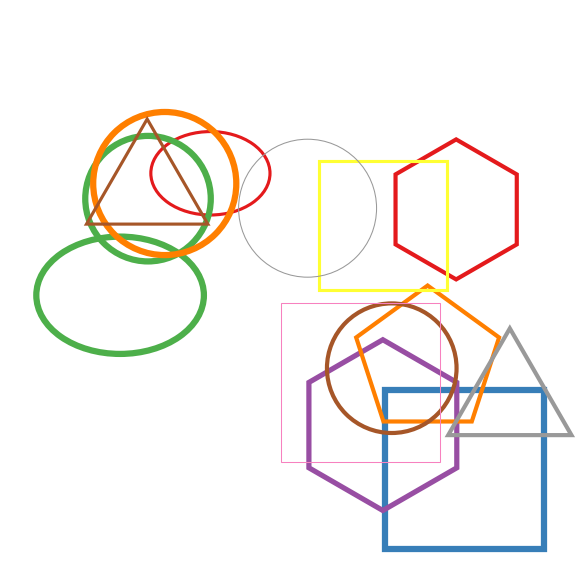[{"shape": "hexagon", "thickness": 2, "radius": 0.61, "center": [0.79, 0.637]}, {"shape": "oval", "thickness": 1.5, "radius": 0.52, "center": [0.364, 0.699]}, {"shape": "square", "thickness": 3, "radius": 0.69, "center": [0.805, 0.186]}, {"shape": "circle", "thickness": 3, "radius": 0.54, "center": [0.256, 0.655]}, {"shape": "oval", "thickness": 3, "radius": 0.73, "center": [0.208, 0.488]}, {"shape": "hexagon", "thickness": 2.5, "radius": 0.74, "center": [0.663, 0.263]}, {"shape": "pentagon", "thickness": 2, "radius": 0.65, "center": [0.74, 0.375]}, {"shape": "circle", "thickness": 3, "radius": 0.62, "center": [0.285, 0.681]}, {"shape": "square", "thickness": 1.5, "radius": 0.56, "center": [0.663, 0.609]}, {"shape": "circle", "thickness": 2, "radius": 0.56, "center": [0.678, 0.362]}, {"shape": "triangle", "thickness": 1.5, "radius": 0.61, "center": [0.255, 0.672]}, {"shape": "square", "thickness": 0.5, "radius": 0.69, "center": [0.624, 0.337]}, {"shape": "circle", "thickness": 0.5, "radius": 0.6, "center": [0.533, 0.639]}, {"shape": "triangle", "thickness": 2, "radius": 0.62, "center": [0.883, 0.307]}]